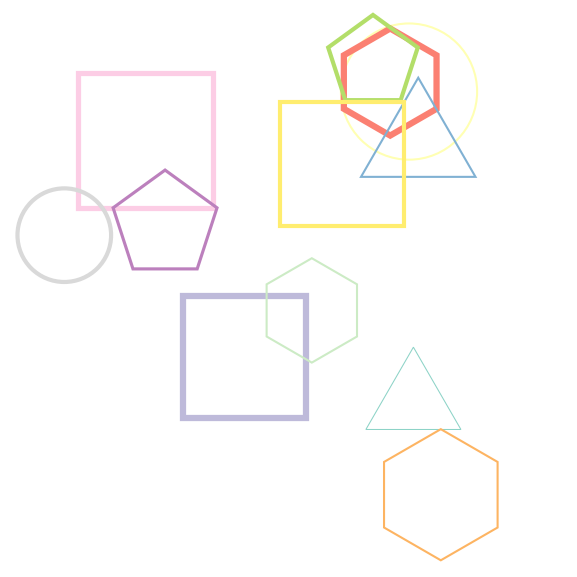[{"shape": "triangle", "thickness": 0.5, "radius": 0.48, "center": [0.716, 0.303]}, {"shape": "circle", "thickness": 1, "radius": 0.59, "center": [0.708, 0.841]}, {"shape": "square", "thickness": 3, "radius": 0.53, "center": [0.423, 0.381]}, {"shape": "hexagon", "thickness": 3, "radius": 0.46, "center": [0.676, 0.857]}, {"shape": "triangle", "thickness": 1, "radius": 0.57, "center": [0.724, 0.75]}, {"shape": "hexagon", "thickness": 1, "radius": 0.57, "center": [0.763, 0.142]}, {"shape": "pentagon", "thickness": 2, "radius": 0.41, "center": [0.646, 0.892]}, {"shape": "square", "thickness": 2.5, "radius": 0.58, "center": [0.252, 0.756]}, {"shape": "circle", "thickness": 2, "radius": 0.41, "center": [0.111, 0.592]}, {"shape": "pentagon", "thickness": 1.5, "radius": 0.47, "center": [0.286, 0.61]}, {"shape": "hexagon", "thickness": 1, "radius": 0.45, "center": [0.54, 0.462]}, {"shape": "square", "thickness": 2, "radius": 0.54, "center": [0.592, 0.715]}]